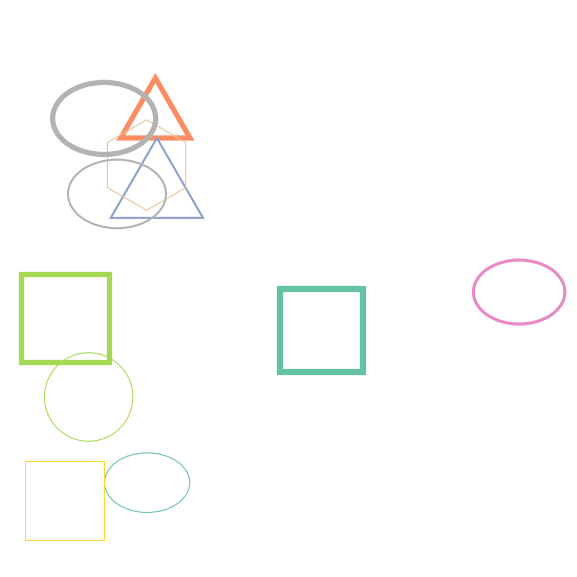[{"shape": "oval", "thickness": 0.5, "radius": 0.37, "center": [0.255, 0.163]}, {"shape": "square", "thickness": 3, "radius": 0.36, "center": [0.557, 0.427]}, {"shape": "triangle", "thickness": 2.5, "radius": 0.35, "center": [0.269, 0.795]}, {"shape": "triangle", "thickness": 1, "radius": 0.46, "center": [0.272, 0.668]}, {"shape": "oval", "thickness": 1.5, "radius": 0.4, "center": [0.899, 0.493]}, {"shape": "square", "thickness": 2.5, "radius": 0.38, "center": [0.113, 0.448]}, {"shape": "circle", "thickness": 0.5, "radius": 0.38, "center": [0.153, 0.312]}, {"shape": "square", "thickness": 0.5, "radius": 0.34, "center": [0.112, 0.132]}, {"shape": "hexagon", "thickness": 0.5, "radius": 0.39, "center": [0.254, 0.713]}, {"shape": "oval", "thickness": 2.5, "radius": 0.45, "center": [0.18, 0.794]}, {"shape": "oval", "thickness": 1, "radius": 0.42, "center": [0.203, 0.663]}]